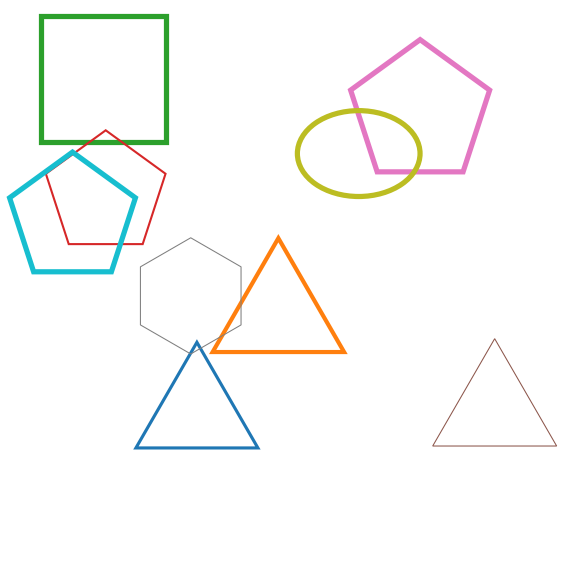[{"shape": "triangle", "thickness": 1.5, "radius": 0.61, "center": [0.341, 0.284]}, {"shape": "triangle", "thickness": 2, "radius": 0.66, "center": [0.482, 0.455]}, {"shape": "square", "thickness": 2.5, "radius": 0.54, "center": [0.18, 0.862]}, {"shape": "pentagon", "thickness": 1, "radius": 0.54, "center": [0.183, 0.665]}, {"shape": "triangle", "thickness": 0.5, "radius": 0.62, "center": [0.857, 0.289]}, {"shape": "pentagon", "thickness": 2.5, "radius": 0.63, "center": [0.727, 0.804]}, {"shape": "hexagon", "thickness": 0.5, "radius": 0.5, "center": [0.33, 0.487]}, {"shape": "oval", "thickness": 2.5, "radius": 0.53, "center": [0.621, 0.733]}, {"shape": "pentagon", "thickness": 2.5, "radius": 0.57, "center": [0.126, 0.621]}]